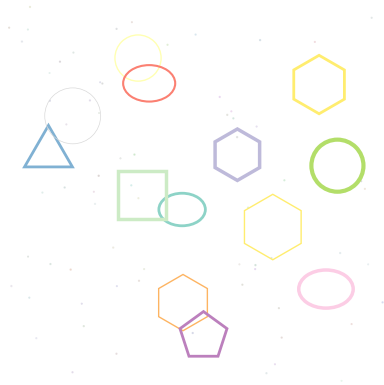[{"shape": "oval", "thickness": 2, "radius": 0.3, "center": [0.473, 0.456]}, {"shape": "circle", "thickness": 1, "radius": 0.3, "center": [0.359, 0.849]}, {"shape": "hexagon", "thickness": 2.5, "radius": 0.33, "center": [0.617, 0.598]}, {"shape": "oval", "thickness": 1.5, "radius": 0.34, "center": [0.387, 0.784]}, {"shape": "triangle", "thickness": 2, "radius": 0.36, "center": [0.126, 0.602]}, {"shape": "hexagon", "thickness": 1, "radius": 0.37, "center": [0.475, 0.214]}, {"shape": "circle", "thickness": 3, "radius": 0.34, "center": [0.876, 0.57]}, {"shape": "oval", "thickness": 2.5, "radius": 0.35, "center": [0.847, 0.249]}, {"shape": "circle", "thickness": 0.5, "radius": 0.36, "center": [0.189, 0.699]}, {"shape": "pentagon", "thickness": 2, "radius": 0.32, "center": [0.529, 0.127]}, {"shape": "square", "thickness": 2.5, "radius": 0.31, "center": [0.37, 0.494]}, {"shape": "hexagon", "thickness": 2, "radius": 0.38, "center": [0.829, 0.78]}, {"shape": "hexagon", "thickness": 1, "radius": 0.42, "center": [0.709, 0.41]}]